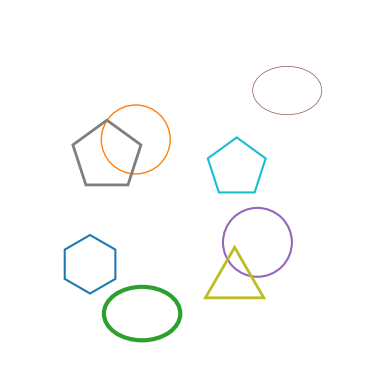[{"shape": "hexagon", "thickness": 1.5, "radius": 0.38, "center": [0.234, 0.314]}, {"shape": "circle", "thickness": 1, "radius": 0.45, "center": [0.353, 0.638]}, {"shape": "oval", "thickness": 3, "radius": 0.5, "center": [0.369, 0.186]}, {"shape": "circle", "thickness": 1.5, "radius": 0.45, "center": [0.669, 0.371]}, {"shape": "oval", "thickness": 0.5, "radius": 0.45, "center": [0.746, 0.765]}, {"shape": "pentagon", "thickness": 2, "radius": 0.46, "center": [0.278, 0.595]}, {"shape": "triangle", "thickness": 2, "radius": 0.44, "center": [0.609, 0.27]}, {"shape": "pentagon", "thickness": 1.5, "radius": 0.39, "center": [0.615, 0.564]}]